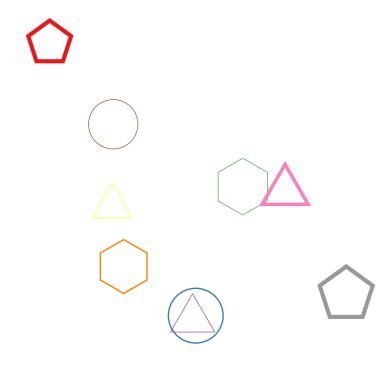[{"shape": "pentagon", "thickness": 3, "radius": 0.29, "center": [0.129, 0.888]}, {"shape": "circle", "thickness": 1, "radius": 0.36, "center": [0.508, 0.18]}, {"shape": "hexagon", "thickness": 0.5, "radius": 0.37, "center": [0.631, 0.515]}, {"shape": "triangle", "thickness": 0.5, "radius": 0.33, "center": [0.5, 0.171]}, {"shape": "hexagon", "thickness": 1, "radius": 0.35, "center": [0.321, 0.308]}, {"shape": "triangle", "thickness": 0.5, "radius": 0.3, "center": [0.292, 0.464]}, {"shape": "circle", "thickness": 0.5, "radius": 0.32, "center": [0.294, 0.677]}, {"shape": "triangle", "thickness": 2.5, "radius": 0.35, "center": [0.741, 0.504]}, {"shape": "pentagon", "thickness": 3, "radius": 0.36, "center": [0.899, 0.236]}]